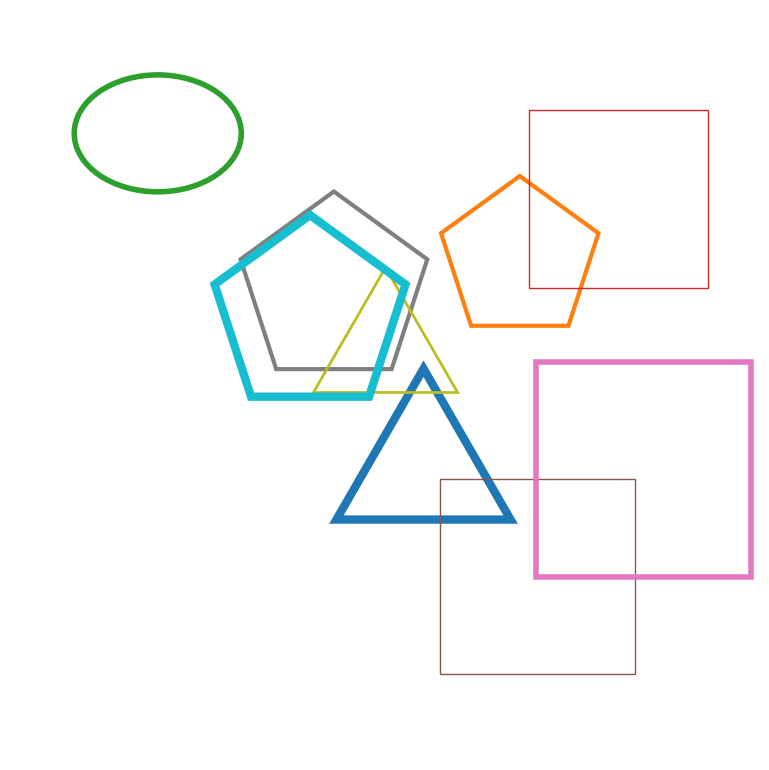[{"shape": "triangle", "thickness": 3, "radius": 0.65, "center": [0.55, 0.391]}, {"shape": "pentagon", "thickness": 1.5, "radius": 0.54, "center": [0.675, 0.664]}, {"shape": "oval", "thickness": 2, "radius": 0.54, "center": [0.205, 0.827]}, {"shape": "square", "thickness": 0.5, "radius": 0.58, "center": [0.804, 0.741]}, {"shape": "square", "thickness": 0.5, "radius": 0.63, "center": [0.698, 0.251]}, {"shape": "square", "thickness": 2, "radius": 0.7, "center": [0.835, 0.391]}, {"shape": "pentagon", "thickness": 1.5, "radius": 0.64, "center": [0.434, 0.624]}, {"shape": "triangle", "thickness": 1, "radius": 0.54, "center": [0.501, 0.544]}, {"shape": "pentagon", "thickness": 3, "radius": 0.65, "center": [0.403, 0.59]}]